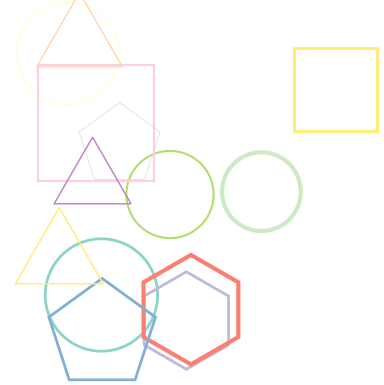[{"shape": "circle", "thickness": 2, "radius": 0.73, "center": [0.263, 0.234]}, {"shape": "circle", "thickness": 0.5, "radius": 0.66, "center": [0.177, 0.861]}, {"shape": "hexagon", "thickness": 2, "radius": 0.63, "center": [0.484, 0.168]}, {"shape": "hexagon", "thickness": 3, "radius": 0.71, "center": [0.496, 0.196]}, {"shape": "pentagon", "thickness": 2, "radius": 0.73, "center": [0.265, 0.131]}, {"shape": "triangle", "thickness": 0.5, "radius": 0.64, "center": [0.206, 0.891]}, {"shape": "circle", "thickness": 1.5, "radius": 0.57, "center": [0.442, 0.495]}, {"shape": "square", "thickness": 1.5, "radius": 0.75, "center": [0.249, 0.681]}, {"shape": "pentagon", "thickness": 0.5, "radius": 0.55, "center": [0.311, 0.623]}, {"shape": "triangle", "thickness": 1, "radius": 0.58, "center": [0.24, 0.528]}, {"shape": "circle", "thickness": 3, "radius": 0.51, "center": [0.679, 0.502]}, {"shape": "square", "thickness": 2, "radius": 0.54, "center": [0.871, 0.768]}, {"shape": "triangle", "thickness": 1, "radius": 0.66, "center": [0.154, 0.329]}]